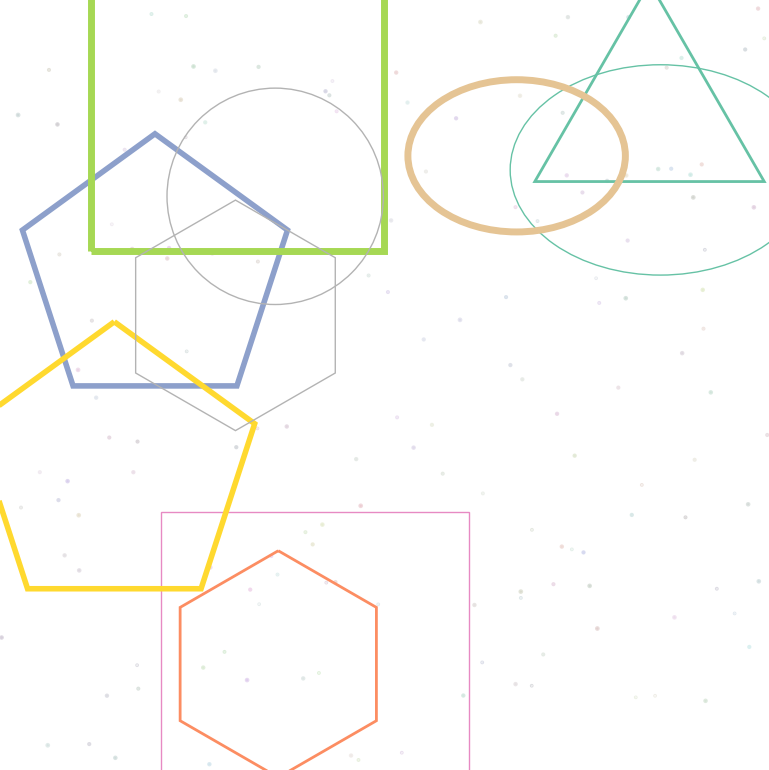[{"shape": "oval", "thickness": 0.5, "radius": 0.98, "center": [0.858, 0.779]}, {"shape": "triangle", "thickness": 1, "radius": 0.86, "center": [0.844, 0.85]}, {"shape": "hexagon", "thickness": 1, "radius": 0.74, "center": [0.361, 0.138]}, {"shape": "pentagon", "thickness": 2, "radius": 0.9, "center": [0.201, 0.645]}, {"shape": "square", "thickness": 0.5, "radius": 1.0, "center": [0.409, 0.135]}, {"shape": "square", "thickness": 2.5, "radius": 0.95, "center": [0.308, 0.865]}, {"shape": "pentagon", "thickness": 2, "radius": 0.96, "center": [0.148, 0.39]}, {"shape": "oval", "thickness": 2.5, "radius": 0.71, "center": [0.671, 0.798]}, {"shape": "circle", "thickness": 0.5, "radius": 0.7, "center": [0.357, 0.745]}, {"shape": "hexagon", "thickness": 0.5, "radius": 0.75, "center": [0.306, 0.59]}]